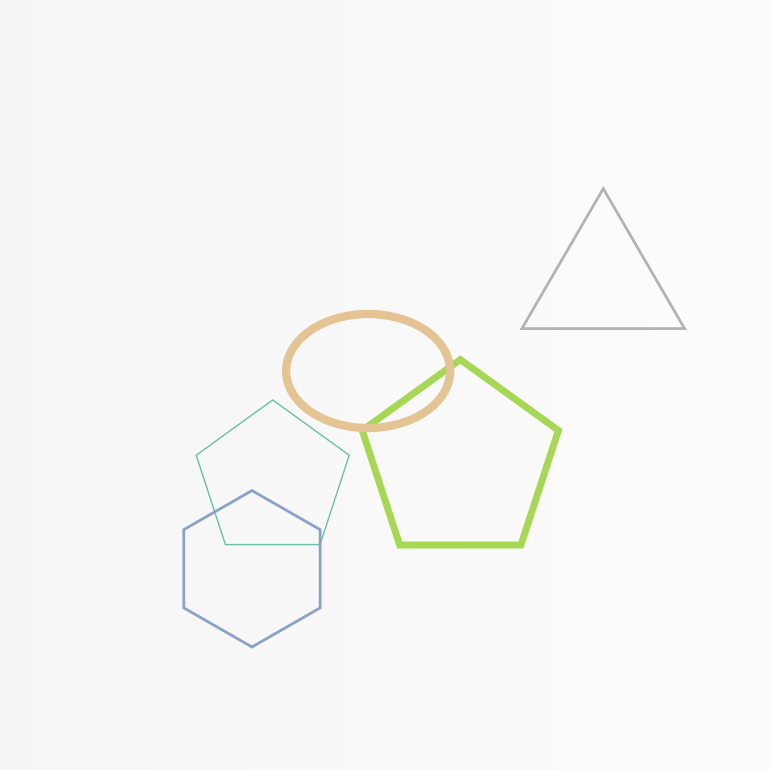[{"shape": "pentagon", "thickness": 0.5, "radius": 0.52, "center": [0.352, 0.377]}, {"shape": "hexagon", "thickness": 1, "radius": 0.51, "center": [0.325, 0.261]}, {"shape": "pentagon", "thickness": 2.5, "radius": 0.67, "center": [0.594, 0.4]}, {"shape": "oval", "thickness": 3, "radius": 0.53, "center": [0.475, 0.518]}, {"shape": "triangle", "thickness": 1, "radius": 0.61, "center": [0.778, 0.634]}]